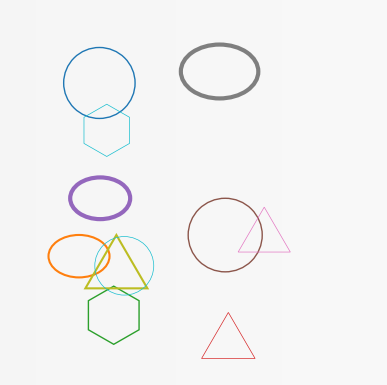[{"shape": "circle", "thickness": 1, "radius": 0.46, "center": [0.256, 0.784]}, {"shape": "oval", "thickness": 1.5, "radius": 0.39, "center": [0.204, 0.335]}, {"shape": "hexagon", "thickness": 1, "radius": 0.38, "center": [0.294, 0.181]}, {"shape": "triangle", "thickness": 0.5, "radius": 0.4, "center": [0.589, 0.109]}, {"shape": "oval", "thickness": 3, "radius": 0.39, "center": [0.259, 0.485]}, {"shape": "circle", "thickness": 1, "radius": 0.48, "center": [0.581, 0.389]}, {"shape": "triangle", "thickness": 0.5, "radius": 0.39, "center": [0.682, 0.384]}, {"shape": "oval", "thickness": 3, "radius": 0.5, "center": [0.567, 0.814]}, {"shape": "triangle", "thickness": 1.5, "radius": 0.46, "center": [0.3, 0.297]}, {"shape": "hexagon", "thickness": 0.5, "radius": 0.34, "center": [0.275, 0.661]}, {"shape": "circle", "thickness": 0.5, "radius": 0.38, "center": [0.321, 0.31]}]